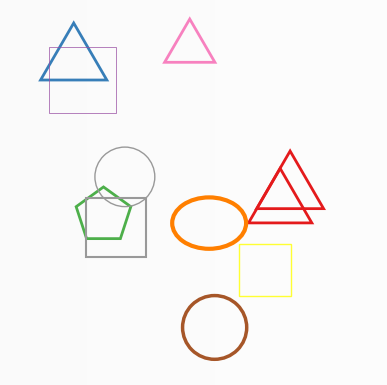[{"shape": "triangle", "thickness": 2, "radius": 0.5, "center": [0.749, 0.508]}, {"shape": "triangle", "thickness": 2, "radius": 0.47, "center": [0.723, 0.468]}, {"shape": "triangle", "thickness": 2, "radius": 0.49, "center": [0.19, 0.842]}, {"shape": "pentagon", "thickness": 2, "radius": 0.37, "center": [0.267, 0.44]}, {"shape": "square", "thickness": 0.5, "radius": 0.43, "center": [0.213, 0.792]}, {"shape": "oval", "thickness": 3, "radius": 0.48, "center": [0.54, 0.421]}, {"shape": "square", "thickness": 1, "radius": 0.34, "center": [0.685, 0.299]}, {"shape": "circle", "thickness": 2.5, "radius": 0.41, "center": [0.554, 0.15]}, {"shape": "triangle", "thickness": 2, "radius": 0.37, "center": [0.49, 0.876]}, {"shape": "square", "thickness": 1.5, "radius": 0.38, "center": [0.299, 0.408]}, {"shape": "circle", "thickness": 1, "radius": 0.39, "center": [0.322, 0.541]}]